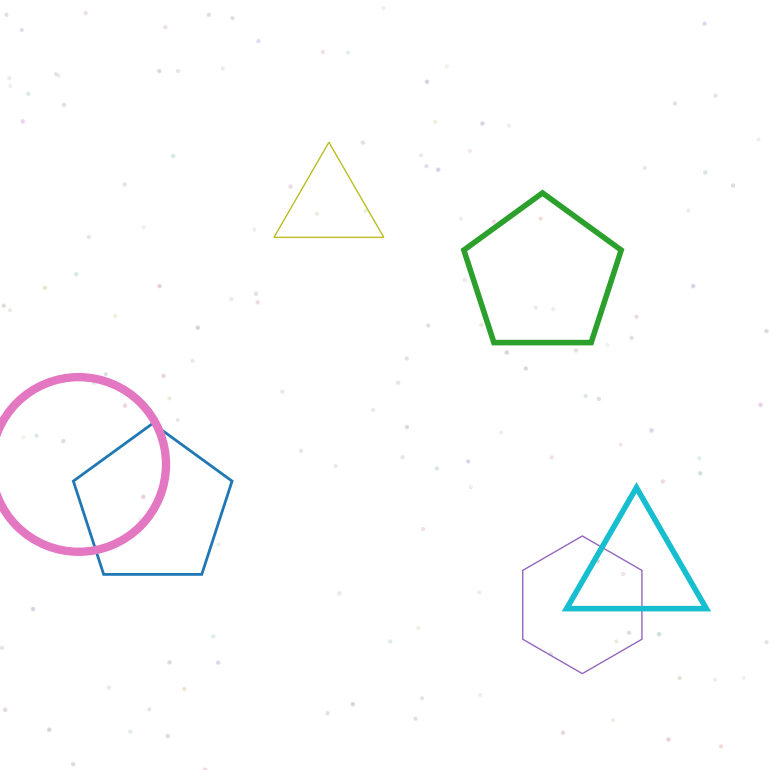[{"shape": "pentagon", "thickness": 1, "radius": 0.54, "center": [0.198, 0.342]}, {"shape": "pentagon", "thickness": 2, "radius": 0.54, "center": [0.705, 0.642]}, {"shape": "hexagon", "thickness": 0.5, "radius": 0.45, "center": [0.756, 0.215]}, {"shape": "circle", "thickness": 3, "radius": 0.57, "center": [0.102, 0.397]}, {"shape": "triangle", "thickness": 0.5, "radius": 0.41, "center": [0.427, 0.733]}, {"shape": "triangle", "thickness": 2, "radius": 0.52, "center": [0.827, 0.262]}]